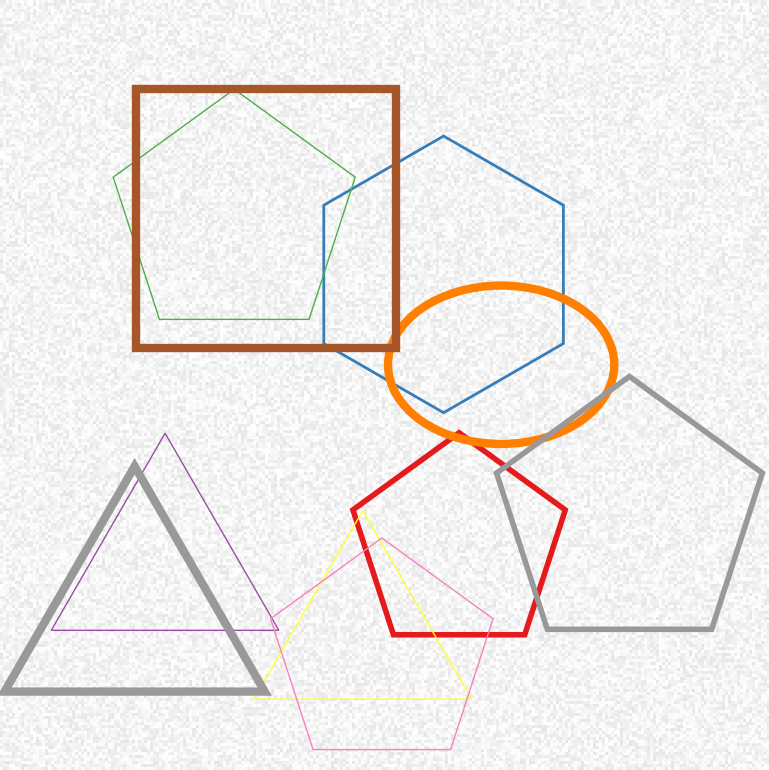[{"shape": "pentagon", "thickness": 2, "radius": 0.73, "center": [0.596, 0.293]}, {"shape": "hexagon", "thickness": 1, "radius": 0.9, "center": [0.576, 0.644]}, {"shape": "pentagon", "thickness": 0.5, "radius": 0.83, "center": [0.304, 0.719]}, {"shape": "triangle", "thickness": 0.5, "radius": 0.85, "center": [0.214, 0.267]}, {"shape": "oval", "thickness": 3, "radius": 0.73, "center": [0.651, 0.526]}, {"shape": "triangle", "thickness": 0.5, "radius": 0.82, "center": [0.471, 0.174]}, {"shape": "square", "thickness": 3, "radius": 0.84, "center": [0.345, 0.716]}, {"shape": "pentagon", "thickness": 0.5, "radius": 0.76, "center": [0.496, 0.149]}, {"shape": "triangle", "thickness": 3, "radius": 0.98, "center": [0.175, 0.199]}, {"shape": "pentagon", "thickness": 2, "radius": 0.91, "center": [0.817, 0.33]}]